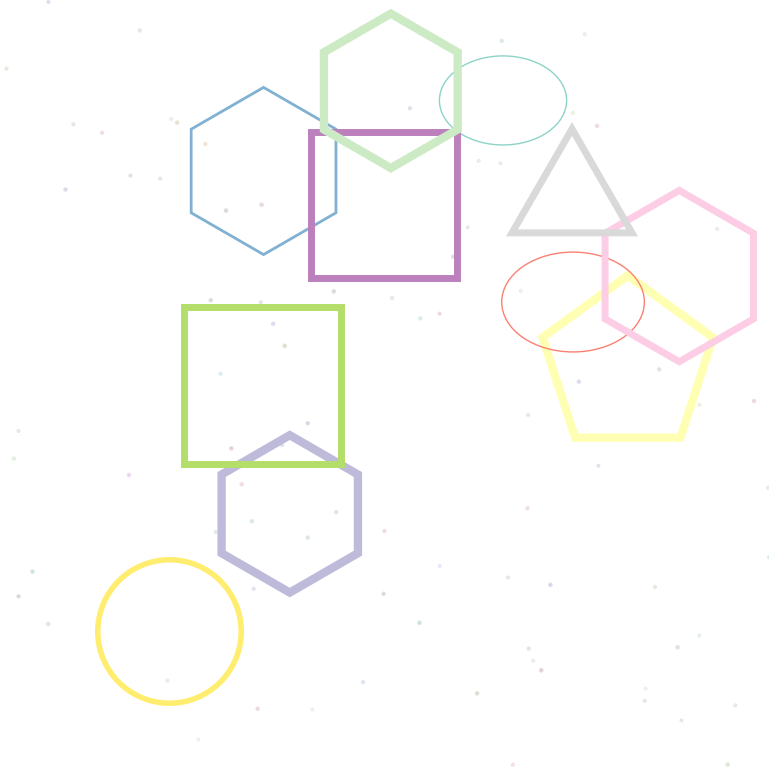[{"shape": "oval", "thickness": 0.5, "radius": 0.41, "center": [0.653, 0.87]}, {"shape": "pentagon", "thickness": 3, "radius": 0.58, "center": [0.815, 0.526]}, {"shape": "hexagon", "thickness": 3, "radius": 0.51, "center": [0.376, 0.333]}, {"shape": "oval", "thickness": 0.5, "radius": 0.46, "center": [0.744, 0.608]}, {"shape": "hexagon", "thickness": 1, "radius": 0.54, "center": [0.342, 0.778]}, {"shape": "square", "thickness": 2.5, "radius": 0.51, "center": [0.341, 0.499]}, {"shape": "hexagon", "thickness": 2.5, "radius": 0.56, "center": [0.882, 0.641]}, {"shape": "triangle", "thickness": 2.5, "radius": 0.45, "center": [0.743, 0.743]}, {"shape": "square", "thickness": 2.5, "radius": 0.47, "center": [0.499, 0.734]}, {"shape": "hexagon", "thickness": 3, "radius": 0.5, "center": [0.508, 0.882]}, {"shape": "circle", "thickness": 2, "radius": 0.47, "center": [0.22, 0.18]}]